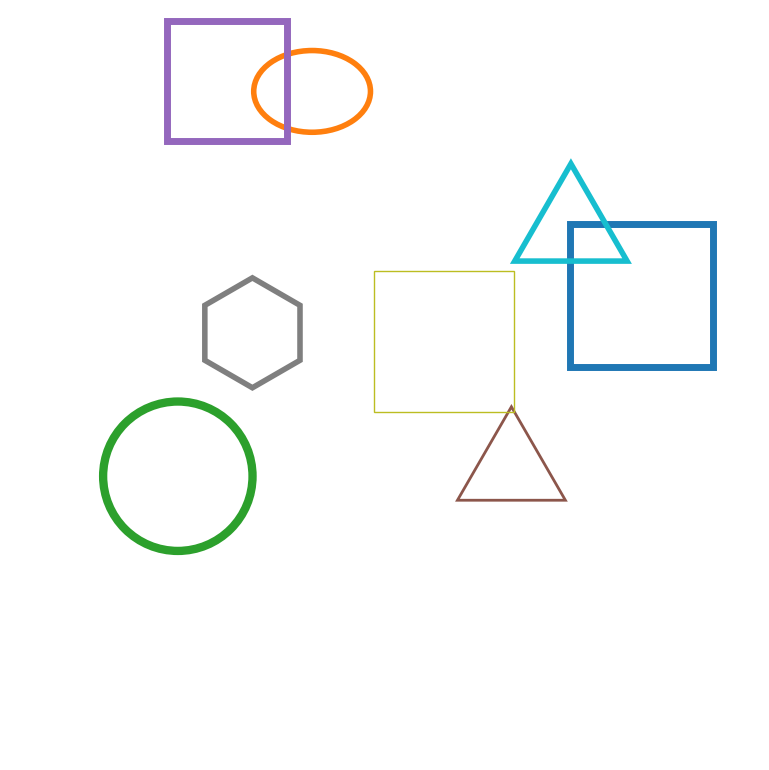[{"shape": "square", "thickness": 2.5, "radius": 0.46, "center": [0.833, 0.617]}, {"shape": "oval", "thickness": 2, "radius": 0.38, "center": [0.405, 0.881]}, {"shape": "circle", "thickness": 3, "radius": 0.49, "center": [0.231, 0.382]}, {"shape": "square", "thickness": 2.5, "radius": 0.39, "center": [0.295, 0.894]}, {"shape": "triangle", "thickness": 1, "radius": 0.4, "center": [0.664, 0.391]}, {"shape": "hexagon", "thickness": 2, "radius": 0.36, "center": [0.328, 0.568]}, {"shape": "square", "thickness": 0.5, "radius": 0.46, "center": [0.577, 0.557]}, {"shape": "triangle", "thickness": 2, "radius": 0.42, "center": [0.741, 0.703]}]